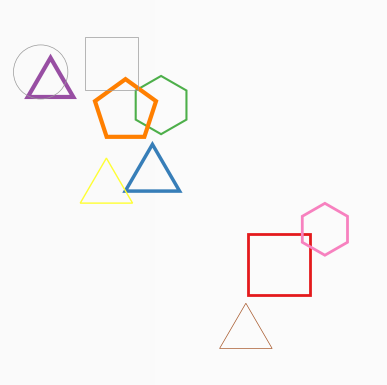[{"shape": "square", "thickness": 2, "radius": 0.4, "center": [0.721, 0.314]}, {"shape": "triangle", "thickness": 2.5, "radius": 0.4, "center": [0.393, 0.544]}, {"shape": "hexagon", "thickness": 1.5, "radius": 0.38, "center": [0.416, 0.727]}, {"shape": "triangle", "thickness": 3, "radius": 0.34, "center": [0.13, 0.782]}, {"shape": "pentagon", "thickness": 3, "radius": 0.41, "center": [0.324, 0.712]}, {"shape": "triangle", "thickness": 1, "radius": 0.39, "center": [0.275, 0.511]}, {"shape": "triangle", "thickness": 0.5, "radius": 0.39, "center": [0.634, 0.134]}, {"shape": "hexagon", "thickness": 2, "radius": 0.34, "center": [0.838, 0.404]}, {"shape": "square", "thickness": 0.5, "radius": 0.34, "center": [0.289, 0.836]}, {"shape": "circle", "thickness": 0.5, "radius": 0.35, "center": [0.105, 0.813]}]